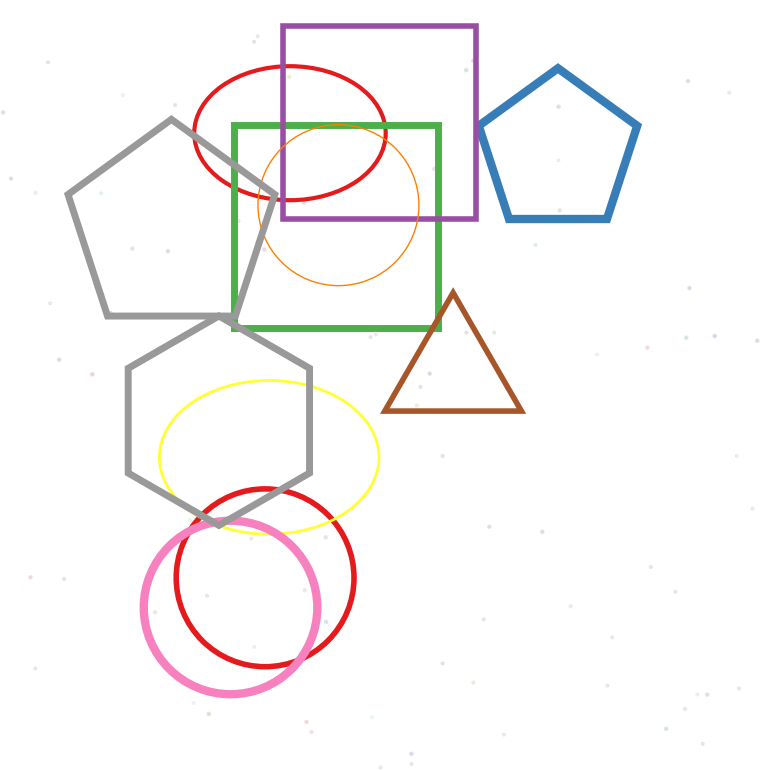[{"shape": "circle", "thickness": 2, "radius": 0.58, "center": [0.344, 0.25]}, {"shape": "oval", "thickness": 1.5, "radius": 0.62, "center": [0.377, 0.827]}, {"shape": "pentagon", "thickness": 3, "radius": 0.54, "center": [0.725, 0.803]}, {"shape": "square", "thickness": 2.5, "radius": 0.66, "center": [0.436, 0.706]}, {"shape": "square", "thickness": 2, "radius": 0.63, "center": [0.493, 0.841]}, {"shape": "circle", "thickness": 0.5, "radius": 0.52, "center": [0.44, 0.734]}, {"shape": "oval", "thickness": 1, "radius": 0.71, "center": [0.35, 0.406]}, {"shape": "triangle", "thickness": 2, "radius": 0.51, "center": [0.588, 0.517]}, {"shape": "circle", "thickness": 3, "radius": 0.56, "center": [0.299, 0.211]}, {"shape": "hexagon", "thickness": 2.5, "radius": 0.68, "center": [0.284, 0.454]}, {"shape": "pentagon", "thickness": 2.5, "radius": 0.71, "center": [0.223, 0.704]}]